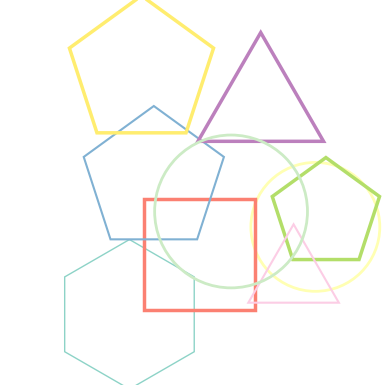[{"shape": "hexagon", "thickness": 1, "radius": 0.97, "center": [0.336, 0.184]}, {"shape": "circle", "thickness": 2, "radius": 0.84, "center": [0.819, 0.411]}, {"shape": "square", "thickness": 2.5, "radius": 0.72, "center": [0.519, 0.34]}, {"shape": "pentagon", "thickness": 1.5, "radius": 0.96, "center": [0.4, 0.533]}, {"shape": "pentagon", "thickness": 2.5, "radius": 0.73, "center": [0.846, 0.444]}, {"shape": "triangle", "thickness": 1.5, "radius": 0.68, "center": [0.763, 0.282]}, {"shape": "triangle", "thickness": 2.5, "radius": 0.94, "center": [0.677, 0.727]}, {"shape": "circle", "thickness": 2, "radius": 0.99, "center": [0.6, 0.451]}, {"shape": "pentagon", "thickness": 2.5, "radius": 0.98, "center": [0.368, 0.814]}]